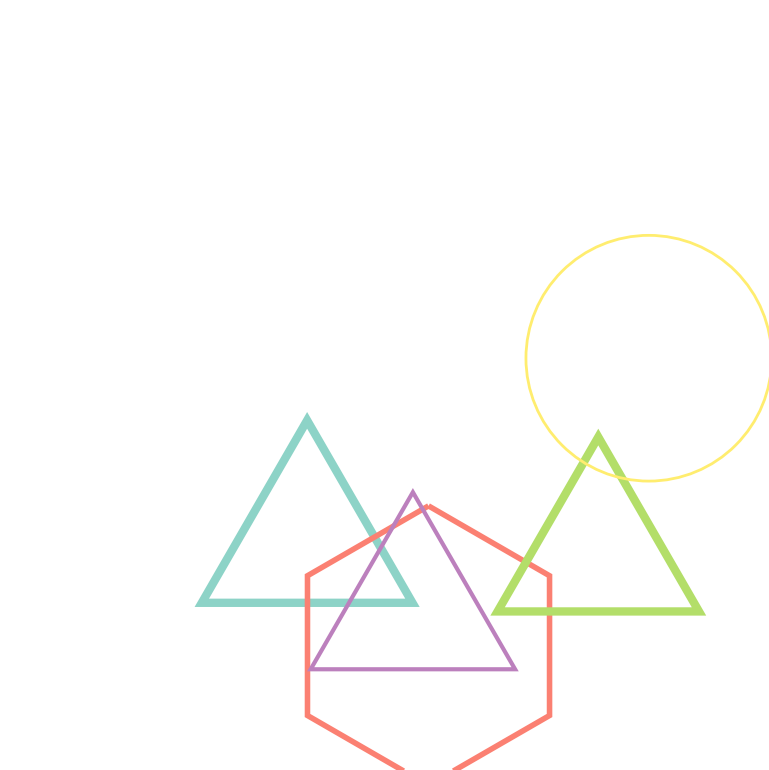[{"shape": "triangle", "thickness": 3, "radius": 0.79, "center": [0.399, 0.296]}, {"shape": "hexagon", "thickness": 2, "radius": 0.91, "center": [0.557, 0.162]}, {"shape": "triangle", "thickness": 3, "radius": 0.76, "center": [0.777, 0.281]}, {"shape": "triangle", "thickness": 1.5, "radius": 0.77, "center": [0.536, 0.207]}, {"shape": "circle", "thickness": 1, "radius": 0.8, "center": [0.843, 0.535]}]